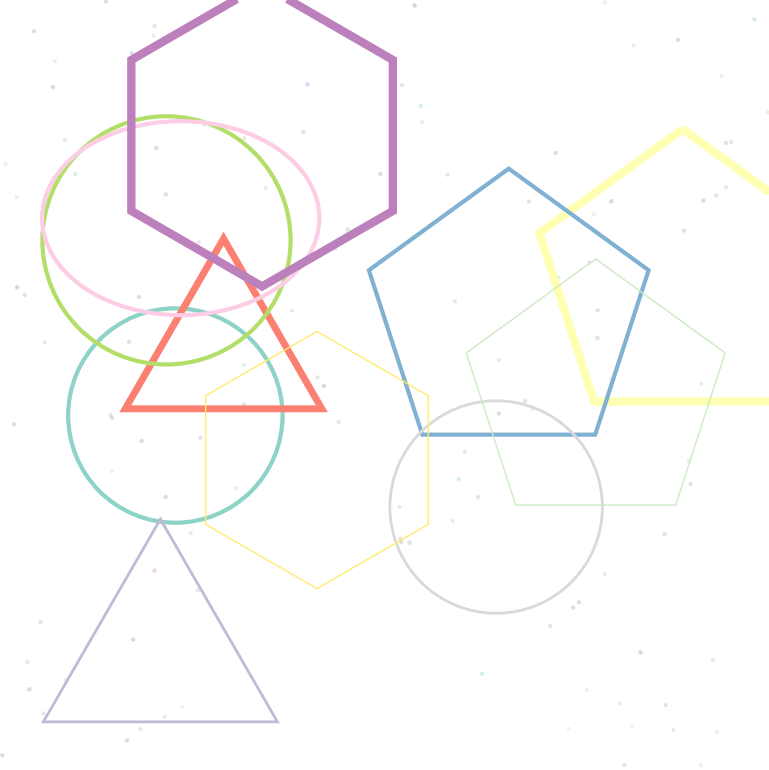[{"shape": "circle", "thickness": 1.5, "radius": 0.7, "center": [0.228, 0.46]}, {"shape": "pentagon", "thickness": 3, "radius": 0.98, "center": [0.887, 0.637]}, {"shape": "triangle", "thickness": 1, "radius": 0.88, "center": [0.208, 0.15]}, {"shape": "triangle", "thickness": 2.5, "radius": 0.74, "center": [0.29, 0.543]}, {"shape": "pentagon", "thickness": 1.5, "radius": 0.95, "center": [0.661, 0.59]}, {"shape": "circle", "thickness": 1.5, "radius": 0.81, "center": [0.216, 0.688]}, {"shape": "oval", "thickness": 1.5, "radius": 0.9, "center": [0.235, 0.717]}, {"shape": "circle", "thickness": 1, "radius": 0.69, "center": [0.644, 0.342]}, {"shape": "hexagon", "thickness": 3, "radius": 0.98, "center": [0.34, 0.824]}, {"shape": "pentagon", "thickness": 0.5, "radius": 0.88, "center": [0.774, 0.487]}, {"shape": "hexagon", "thickness": 0.5, "radius": 0.83, "center": [0.412, 0.403]}]